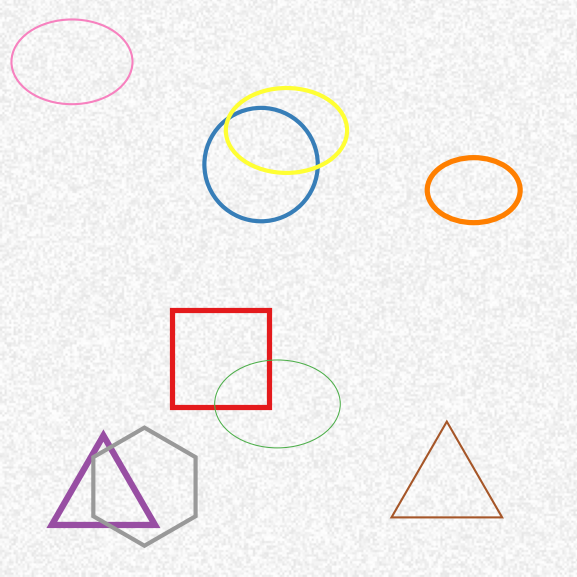[{"shape": "square", "thickness": 2.5, "radius": 0.42, "center": [0.381, 0.379]}, {"shape": "circle", "thickness": 2, "radius": 0.49, "center": [0.452, 0.714]}, {"shape": "oval", "thickness": 0.5, "radius": 0.54, "center": [0.48, 0.3]}, {"shape": "triangle", "thickness": 3, "radius": 0.52, "center": [0.179, 0.142]}, {"shape": "oval", "thickness": 2.5, "radius": 0.4, "center": [0.82, 0.67]}, {"shape": "oval", "thickness": 2, "radius": 0.53, "center": [0.496, 0.773]}, {"shape": "triangle", "thickness": 1, "radius": 0.55, "center": [0.774, 0.159]}, {"shape": "oval", "thickness": 1, "radius": 0.52, "center": [0.125, 0.892]}, {"shape": "hexagon", "thickness": 2, "radius": 0.51, "center": [0.25, 0.156]}]